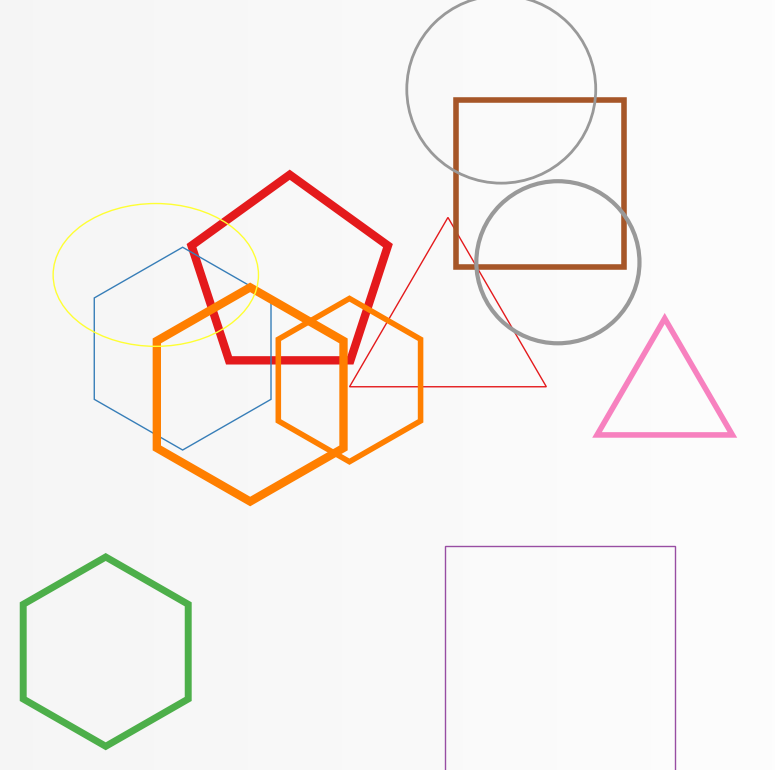[{"shape": "triangle", "thickness": 0.5, "radius": 0.73, "center": [0.578, 0.571]}, {"shape": "pentagon", "thickness": 3, "radius": 0.67, "center": [0.374, 0.64]}, {"shape": "hexagon", "thickness": 0.5, "radius": 0.66, "center": [0.236, 0.547]}, {"shape": "hexagon", "thickness": 2.5, "radius": 0.61, "center": [0.136, 0.154]}, {"shape": "square", "thickness": 0.5, "radius": 0.74, "center": [0.723, 0.142]}, {"shape": "hexagon", "thickness": 2, "radius": 0.53, "center": [0.451, 0.506]}, {"shape": "hexagon", "thickness": 3, "radius": 0.7, "center": [0.323, 0.488]}, {"shape": "oval", "thickness": 0.5, "radius": 0.66, "center": [0.201, 0.643]}, {"shape": "square", "thickness": 2, "radius": 0.54, "center": [0.697, 0.762]}, {"shape": "triangle", "thickness": 2, "radius": 0.5, "center": [0.858, 0.486]}, {"shape": "circle", "thickness": 1.5, "radius": 0.53, "center": [0.72, 0.659]}, {"shape": "circle", "thickness": 1, "radius": 0.61, "center": [0.647, 0.884]}]